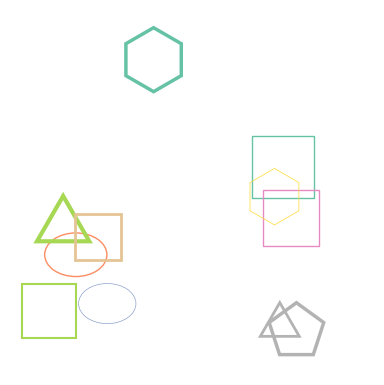[{"shape": "hexagon", "thickness": 2.5, "radius": 0.42, "center": [0.399, 0.845]}, {"shape": "square", "thickness": 1, "radius": 0.4, "center": [0.735, 0.566]}, {"shape": "oval", "thickness": 1, "radius": 0.4, "center": [0.197, 0.338]}, {"shape": "oval", "thickness": 0.5, "radius": 0.37, "center": [0.279, 0.211]}, {"shape": "square", "thickness": 1, "radius": 0.37, "center": [0.755, 0.434]}, {"shape": "triangle", "thickness": 3, "radius": 0.39, "center": [0.164, 0.412]}, {"shape": "square", "thickness": 1.5, "radius": 0.35, "center": [0.127, 0.192]}, {"shape": "hexagon", "thickness": 0.5, "radius": 0.37, "center": [0.713, 0.489]}, {"shape": "square", "thickness": 2, "radius": 0.3, "center": [0.255, 0.384]}, {"shape": "pentagon", "thickness": 2.5, "radius": 0.37, "center": [0.77, 0.139]}, {"shape": "triangle", "thickness": 2, "radius": 0.29, "center": [0.727, 0.156]}]